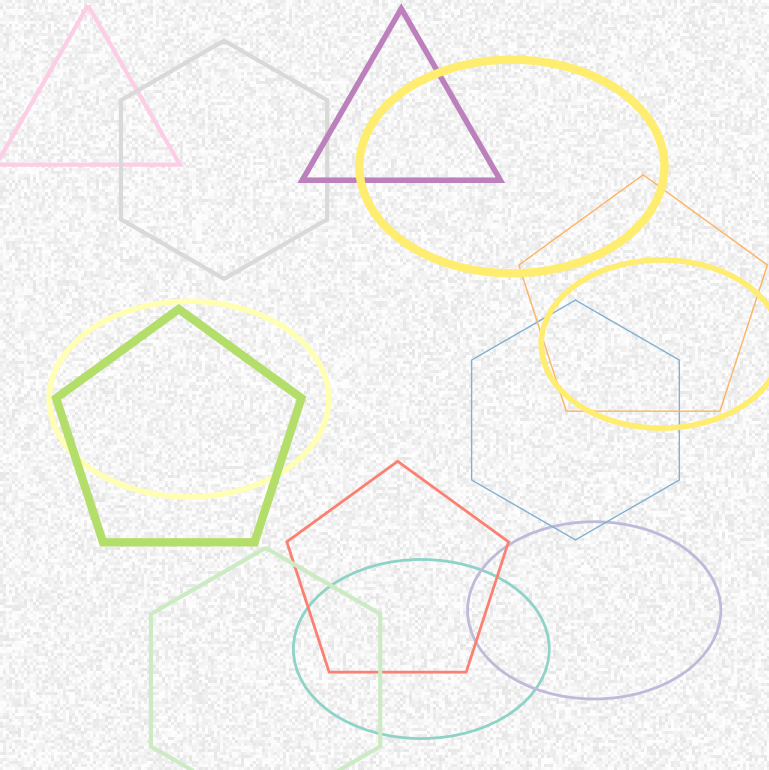[{"shape": "oval", "thickness": 1, "radius": 0.83, "center": [0.547, 0.157]}, {"shape": "oval", "thickness": 2, "radius": 0.91, "center": [0.245, 0.482]}, {"shape": "oval", "thickness": 1, "radius": 0.82, "center": [0.772, 0.207]}, {"shape": "pentagon", "thickness": 1, "radius": 0.76, "center": [0.516, 0.25]}, {"shape": "hexagon", "thickness": 0.5, "radius": 0.78, "center": [0.747, 0.455]}, {"shape": "pentagon", "thickness": 0.5, "radius": 0.85, "center": [0.835, 0.603]}, {"shape": "pentagon", "thickness": 3, "radius": 0.84, "center": [0.232, 0.431]}, {"shape": "triangle", "thickness": 1.5, "radius": 0.69, "center": [0.114, 0.855]}, {"shape": "hexagon", "thickness": 1.5, "radius": 0.77, "center": [0.291, 0.793]}, {"shape": "triangle", "thickness": 2, "radius": 0.74, "center": [0.521, 0.84]}, {"shape": "hexagon", "thickness": 1.5, "radius": 0.86, "center": [0.345, 0.117]}, {"shape": "oval", "thickness": 2, "radius": 0.78, "center": [0.859, 0.553]}, {"shape": "oval", "thickness": 3, "radius": 0.99, "center": [0.665, 0.784]}]